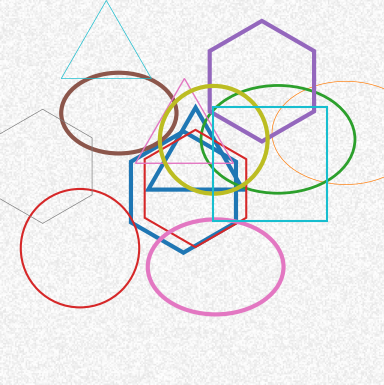[{"shape": "triangle", "thickness": 3, "radius": 0.71, "center": [0.508, 0.579]}, {"shape": "hexagon", "thickness": 3, "radius": 0.79, "center": [0.477, 0.501]}, {"shape": "oval", "thickness": 0.5, "radius": 0.96, "center": [0.898, 0.655]}, {"shape": "oval", "thickness": 2, "radius": 1.0, "center": [0.722, 0.638]}, {"shape": "circle", "thickness": 1.5, "radius": 0.77, "center": [0.208, 0.355]}, {"shape": "hexagon", "thickness": 1.5, "radius": 0.76, "center": [0.508, 0.51]}, {"shape": "hexagon", "thickness": 3, "radius": 0.78, "center": [0.68, 0.789]}, {"shape": "oval", "thickness": 3, "radius": 0.75, "center": [0.309, 0.706]}, {"shape": "oval", "thickness": 3, "radius": 0.88, "center": [0.56, 0.307]}, {"shape": "triangle", "thickness": 1, "radius": 0.73, "center": [0.479, 0.649]}, {"shape": "hexagon", "thickness": 0.5, "radius": 0.74, "center": [0.111, 0.568]}, {"shape": "circle", "thickness": 3, "radius": 0.7, "center": [0.555, 0.637]}, {"shape": "square", "thickness": 1.5, "radius": 0.74, "center": [0.702, 0.574]}, {"shape": "triangle", "thickness": 0.5, "radius": 0.68, "center": [0.276, 0.864]}]